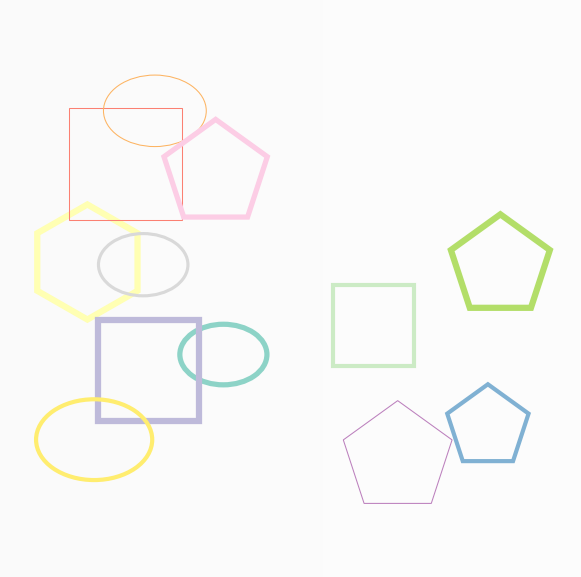[{"shape": "oval", "thickness": 2.5, "radius": 0.37, "center": [0.384, 0.385]}, {"shape": "hexagon", "thickness": 3, "radius": 0.5, "center": [0.15, 0.545]}, {"shape": "square", "thickness": 3, "radius": 0.44, "center": [0.256, 0.357]}, {"shape": "square", "thickness": 0.5, "radius": 0.49, "center": [0.216, 0.715]}, {"shape": "pentagon", "thickness": 2, "radius": 0.37, "center": [0.839, 0.26]}, {"shape": "oval", "thickness": 0.5, "radius": 0.44, "center": [0.266, 0.807]}, {"shape": "pentagon", "thickness": 3, "radius": 0.45, "center": [0.861, 0.539]}, {"shape": "pentagon", "thickness": 2.5, "radius": 0.47, "center": [0.371, 0.699]}, {"shape": "oval", "thickness": 1.5, "radius": 0.38, "center": [0.246, 0.541]}, {"shape": "pentagon", "thickness": 0.5, "radius": 0.49, "center": [0.684, 0.207]}, {"shape": "square", "thickness": 2, "radius": 0.35, "center": [0.642, 0.436]}, {"shape": "oval", "thickness": 2, "radius": 0.5, "center": [0.162, 0.238]}]